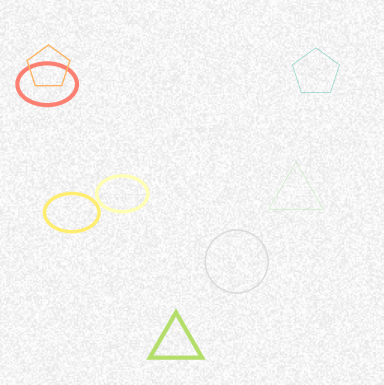[{"shape": "pentagon", "thickness": 0.5, "radius": 0.32, "center": [0.821, 0.812]}, {"shape": "oval", "thickness": 2.5, "radius": 0.33, "center": [0.318, 0.497]}, {"shape": "oval", "thickness": 3, "radius": 0.39, "center": [0.122, 0.781]}, {"shape": "pentagon", "thickness": 1, "radius": 0.29, "center": [0.126, 0.825]}, {"shape": "triangle", "thickness": 3, "radius": 0.39, "center": [0.457, 0.11]}, {"shape": "circle", "thickness": 1, "radius": 0.41, "center": [0.615, 0.321]}, {"shape": "triangle", "thickness": 0.5, "radius": 0.41, "center": [0.769, 0.497]}, {"shape": "oval", "thickness": 2.5, "radius": 0.35, "center": [0.186, 0.448]}]